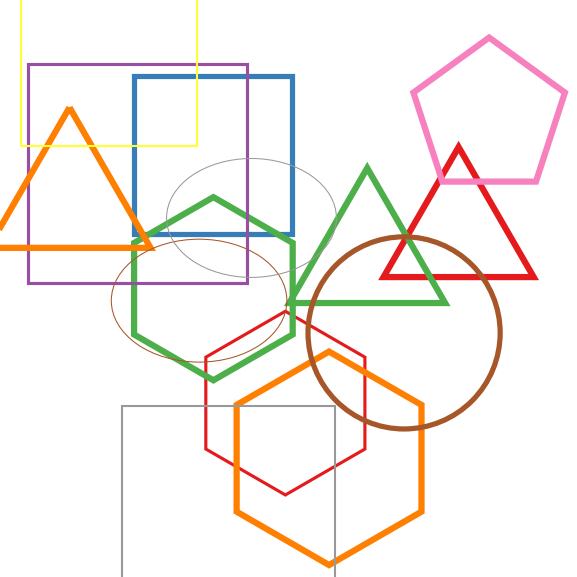[{"shape": "triangle", "thickness": 3, "radius": 0.75, "center": [0.794, 0.594]}, {"shape": "hexagon", "thickness": 1.5, "radius": 0.8, "center": [0.494, 0.301]}, {"shape": "square", "thickness": 2.5, "radius": 0.68, "center": [0.37, 0.731]}, {"shape": "triangle", "thickness": 3, "radius": 0.78, "center": [0.636, 0.552]}, {"shape": "hexagon", "thickness": 3, "radius": 0.79, "center": [0.37, 0.499]}, {"shape": "square", "thickness": 1.5, "radius": 0.95, "center": [0.239, 0.699]}, {"shape": "hexagon", "thickness": 3, "radius": 0.92, "center": [0.57, 0.206]}, {"shape": "triangle", "thickness": 3, "radius": 0.81, "center": [0.12, 0.651]}, {"shape": "square", "thickness": 1, "radius": 0.76, "center": [0.189, 0.898]}, {"shape": "oval", "thickness": 0.5, "radius": 0.76, "center": [0.345, 0.479]}, {"shape": "circle", "thickness": 2.5, "radius": 0.83, "center": [0.7, 0.423]}, {"shape": "pentagon", "thickness": 3, "radius": 0.69, "center": [0.847, 0.796]}, {"shape": "square", "thickness": 1, "radius": 0.92, "center": [0.396, 0.112]}, {"shape": "oval", "thickness": 0.5, "radius": 0.74, "center": [0.435, 0.622]}]